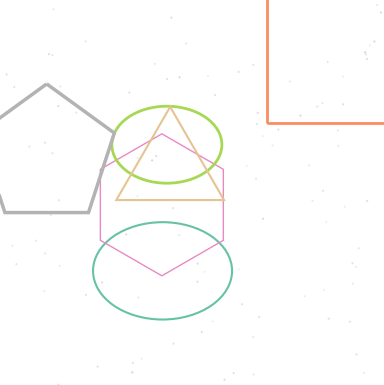[{"shape": "oval", "thickness": 1.5, "radius": 0.9, "center": [0.422, 0.296]}, {"shape": "square", "thickness": 2, "radius": 0.82, "center": [0.858, 0.845]}, {"shape": "hexagon", "thickness": 1, "radius": 0.92, "center": [0.42, 0.468]}, {"shape": "oval", "thickness": 2, "radius": 0.71, "center": [0.433, 0.624]}, {"shape": "triangle", "thickness": 1.5, "radius": 0.81, "center": [0.442, 0.561]}, {"shape": "pentagon", "thickness": 2.5, "radius": 0.92, "center": [0.121, 0.597]}]